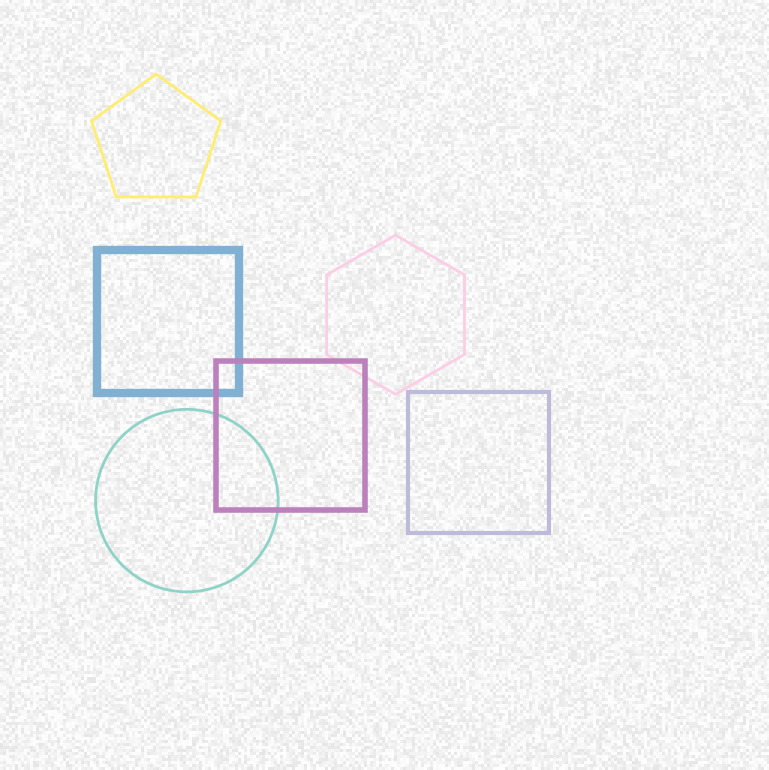[{"shape": "circle", "thickness": 1, "radius": 0.59, "center": [0.243, 0.35]}, {"shape": "square", "thickness": 1.5, "radius": 0.45, "center": [0.621, 0.399]}, {"shape": "square", "thickness": 3, "radius": 0.46, "center": [0.218, 0.583]}, {"shape": "hexagon", "thickness": 1, "radius": 0.52, "center": [0.514, 0.591]}, {"shape": "square", "thickness": 2, "radius": 0.48, "center": [0.377, 0.434]}, {"shape": "pentagon", "thickness": 1, "radius": 0.44, "center": [0.203, 0.816]}]